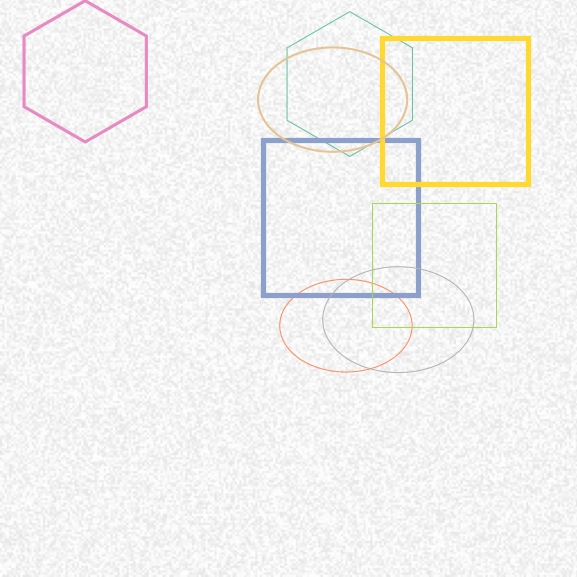[{"shape": "hexagon", "thickness": 0.5, "radius": 0.63, "center": [0.606, 0.854]}, {"shape": "oval", "thickness": 0.5, "radius": 0.57, "center": [0.599, 0.435]}, {"shape": "square", "thickness": 2.5, "radius": 0.67, "center": [0.589, 0.623]}, {"shape": "hexagon", "thickness": 1.5, "radius": 0.61, "center": [0.148, 0.876]}, {"shape": "square", "thickness": 0.5, "radius": 0.54, "center": [0.752, 0.54]}, {"shape": "square", "thickness": 2.5, "radius": 0.63, "center": [0.788, 0.807]}, {"shape": "oval", "thickness": 1, "radius": 0.65, "center": [0.576, 0.827]}, {"shape": "oval", "thickness": 0.5, "radius": 0.65, "center": [0.69, 0.446]}]